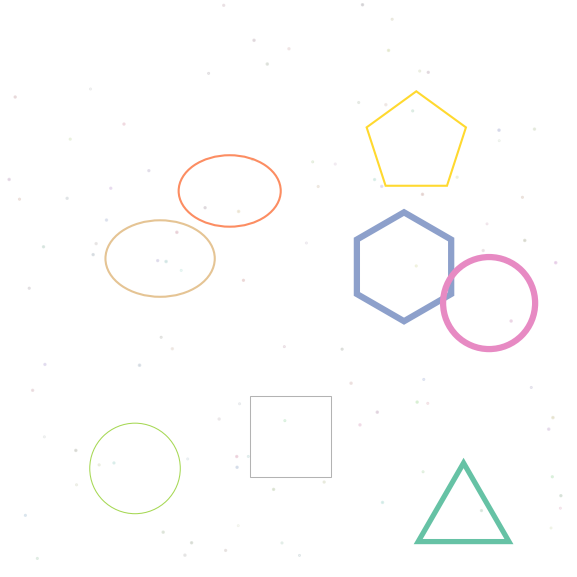[{"shape": "triangle", "thickness": 2.5, "radius": 0.45, "center": [0.803, 0.107]}, {"shape": "oval", "thickness": 1, "radius": 0.44, "center": [0.398, 0.668]}, {"shape": "hexagon", "thickness": 3, "radius": 0.47, "center": [0.7, 0.537]}, {"shape": "circle", "thickness": 3, "radius": 0.4, "center": [0.847, 0.474]}, {"shape": "circle", "thickness": 0.5, "radius": 0.39, "center": [0.234, 0.188]}, {"shape": "pentagon", "thickness": 1, "radius": 0.45, "center": [0.721, 0.751]}, {"shape": "oval", "thickness": 1, "radius": 0.47, "center": [0.277, 0.551]}, {"shape": "square", "thickness": 0.5, "radius": 0.35, "center": [0.503, 0.243]}]